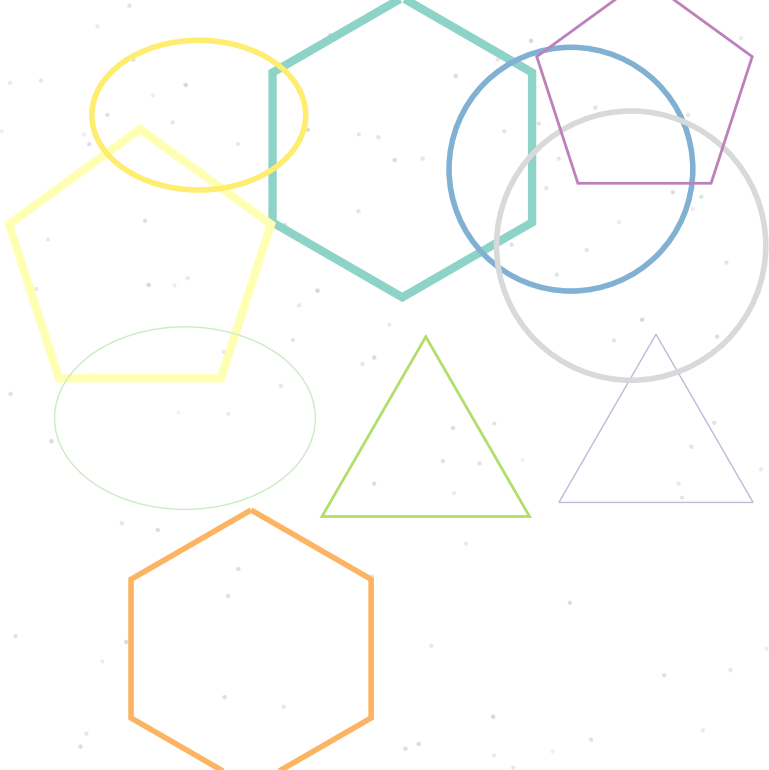[{"shape": "hexagon", "thickness": 3, "radius": 0.97, "center": [0.523, 0.808]}, {"shape": "pentagon", "thickness": 3, "radius": 0.89, "center": [0.182, 0.653]}, {"shape": "triangle", "thickness": 0.5, "radius": 0.73, "center": [0.852, 0.42]}, {"shape": "circle", "thickness": 2, "radius": 0.79, "center": [0.741, 0.78]}, {"shape": "hexagon", "thickness": 2, "radius": 0.9, "center": [0.326, 0.158]}, {"shape": "triangle", "thickness": 1, "radius": 0.78, "center": [0.553, 0.407]}, {"shape": "circle", "thickness": 2, "radius": 0.87, "center": [0.82, 0.681]}, {"shape": "pentagon", "thickness": 1, "radius": 0.74, "center": [0.837, 0.881]}, {"shape": "oval", "thickness": 0.5, "radius": 0.85, "center": [0.24, 0.457]}, {"shape": "oval", "thickness": 2, "radius": 0.69, "center": [0.258, 0.85]}]